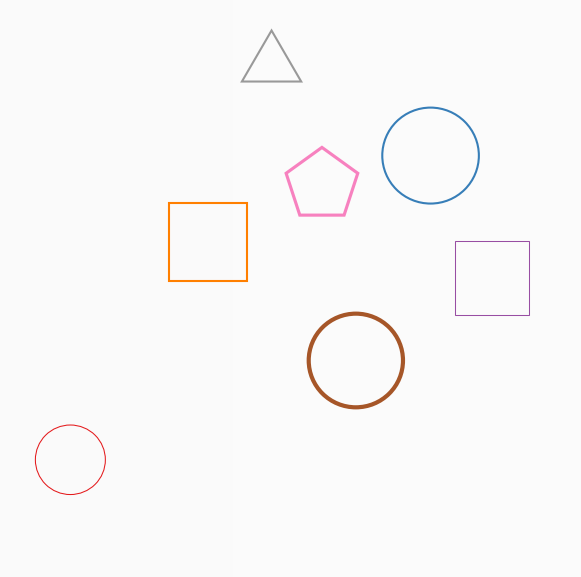[{"shape": "circle", "thickness": 0.5, "radius": 0.3, "center": [0.121, 0.203]}, {"shape": "circle", "thickness": 1, "radius": 0.42, "center": [0.741, 0.73]}, {"shape": "square", "thickness": 0.5, "radius": 0.32, "center": [0.846, 0.518]}, {"shape": "square", "thickness": 1, "radius": 0.34, "center": [0.358, 0.58]}, {"shape": "circle", "thickness": 2, "radius": 0.41, "center": [0.612, 0.375]}, {"shape": "pentagon", "thickness": 1.5, "radius": 0.32, "center": [0.554, 0.679]}, {"shape": "triangle", "thickness": 1, "radius": 0.29, "center": [0.467, 0.887]}]